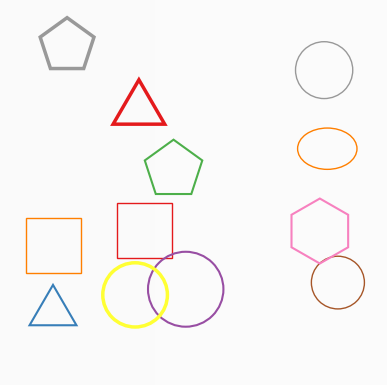[{"shape": "square", "thickness": 1, "radius": 0.36, "center": [0.373, 0.401]}, {"shape": "triangle", "thickness": 2.5, "radius": 0.38, "center": [0.358, 0.716]}, {"shape": "triangle", "thickness": 1.5, "radius": 0.35, "center": [0.137, 0.19]}, {"shape": "pentagon", "thickness": 1.5, "radius": 0.39, "center": [0.448, 0.559]}, {"shape": "circle", "thickness": 1.5, "radius": 0.49, "center": [0.479, 0.249]}, {"shape": "square", "thickness": 1, "radius": 0.35, "center": [0.138, 0.363]}, {"shape": "oval", "thickness": 1, "radius": 0.38, "center": [0.845, 0.614]}, {"shape": "circle", "thickness": 2.5, "radius": 0.42, "center": [0.349, 0.234]}, {"shape": "circle", "thickness": 1, "radius": 0.34, "center": [0.872, 0.266]}, {"shape": "hexagon", "thickness": 1.5, "radius": 0.42, "center": [0.825, 0.4]}, {"shape": "circle", "thickness": 1, "radius": 0.37, "center": [0.836, 0.818]}, {"shape": "pentagon", "thickness": 2.5, "radius": 0.37, "center": [0.173, 0.881]}]